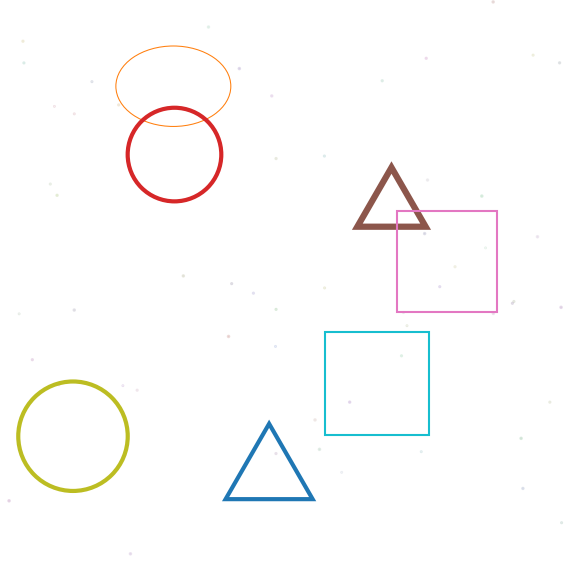[{"shape": "triangle", "thickness": 2, "radius": 0.44, "center": [0.466, 0.178]}, {"shape": "oval", "thickness": 0.5, "radius": 0.5, "center": [0.3, 0.85]}, {"shape": "circle", "thickness": 2, "radius": 0.41, "center": [0.302, 0.732]}, {"shape": "triangle", "thickness": 3, "radius": 0.34, "center": [0.678, 0.641]}, {"shape": "square", "thickness": 1, "radius": 0.43, "center": [0.774, 0.546]}, {"shape": "circle", "thickness": 2, "radius": 0.47, "center": [0.126, 0.244]}, {"shape": "square", "thickness": 1, "radius": 0.45, "center": [0.653, 0.335]}]